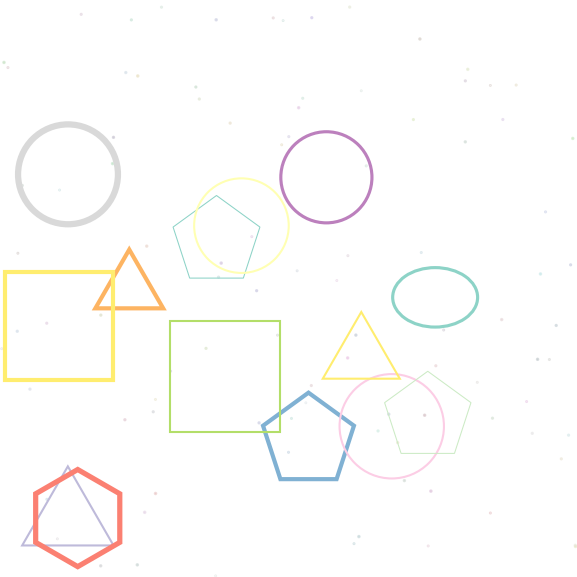[{"shape": "oval", "thickness": 1.5, "radius": 0.37, "center": [0.753, 0.484]}, {"shape": "pentagon", "thickness": 0.5, "radius": 0.4, "center": [0.375, 0.582]}, {"shape": "circle", "thickness": 1, "radius": 0.41, "center": [0.418, 0.608]}, {"shape": "triangle", "thickness": 1, "radius": 0.46, "center": [0.117, 0.1]}, {"shape": "hexagon", "thickness": 2.5, "radius": 0.42, "center": [0.135, 0.102]}, {"shape": "pentagon", "thickness": 2, "radius": 0.41, "center": [0.534, 0.236]}, {"shape": "triangle", "thickness": 2, "radius": 0.34, "center": [0.224, 0.499]}, {"shape": "square", "thickness": 1, "radius": 0.48, "center": [0.39, 0.347]}, {"shape": "circle", "thickness": 1, "radius": 0.45, "center": [0.678, 0.261]}, {"shape": "circle", "thickness": 3, "radius": 0.43, "center": [0.118, 0.697]}, {"shape": "circle", "thickness": 1.5, "radius": 0.39, "center": [0.565, 0.692]}, {"shape": "pentagon", "thickness": 0.5, "radius": 0.39, "center": [0.741, 0.278]}, {"shape": "triangle", "thickness": 1, "radius": 0.38, "center": [0.626, 0.382]}, {"shape": "square", "thickness": 2, "radius": 0.47, "center": [0.102, 0.435]}]